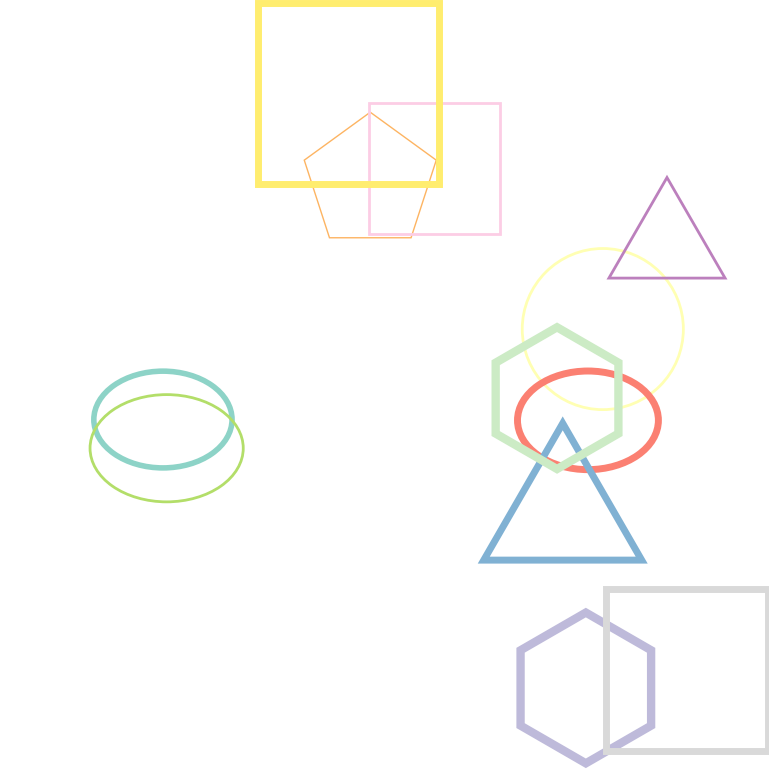[{"shape": "oval", "thickness": 2, "radius": 0.45, "center": [0.212, 0.455]}, {"shape": "circle", "thickness": 1, "radius": 0.52, "center": [0.783, 0.573]}, {"shape": "hexagon", "thickness": 3, "radius": 0.49, "center": [0.761, 0.107]}, {"shape": "oval", "thickness": 2.5, "radius": 0.46, "center": [0.764, 0.454]}, {"shape": "triangle", "thickness": 2.5, "radius": 0.59, "center": [0.731, 0.332]}, {"shape": "pentagon", "thickness": 0.5, "radius": 0.45, "center": [0.481, 0.764]}, {"shape": "oval", "thickness": 1, "radius": 0.5, "center": [0.216, 0.418]}, {"shape": "square", "thickness": 1, "radius": 0.42, "center": [0.564, 0.781]}, {"shape": "square", "thickness": 2.5, "radius": 0.53, "center": [0.893, 0.13]}, {"shape": "triangle", "thickness": 1, "radius": 0.44, "center": [0.866, 0.682]}, {"shape": "hexagon", "thickness": 3, "radius": 0.46, "center": [0.723, 0.483]}, {"shape": "square", "thickness": 2.5, "radius": 0.59, "center": [0.452, 0.879]}]